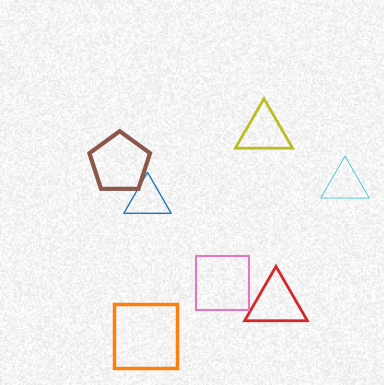[{"shape": "triangle", "thickness": 1, "radius": 0.36, "center": [0.383, 0.481]}, {"shape": "square", "thickness": 2.5, "radius": 0.41, "center": [0.379, 0.127]}, {"shape": "triangle", "thickness": 2, "radius": 0.47, "center": [0.717, 0.214]}, {"shape": "pentagon", "thickness": 3, "radius": 0.41, "center": [0.311, 0.577]}, {"shape": "square", "thickness": 1.5, "radius": 0.35, "center": [0.578, 0.266]}, {"shape": "triangle", "thickness": 2, "radius": 0.43, "center": [0.686, 0.658]}, {"shape": "triangle", "thickness": 0.5, "radius": 0.36, "center": [0.896, 0.522]}]